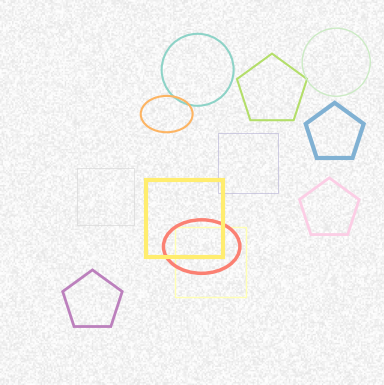[{"shape": "circle", "thickness": 1.5, "radius": 0.47, "center": [0.513, 0.819]}, {"shape": "square", "thickness": 1, "radius": 0.46, "center": [0.546, 0.32]}, {"shape": "square", "thickness": 0.5, "radius": 0.39, "center": [0.645, 0.575]}, {"shape": "oval", "thickness": 2.5, "radius": 0.5, "center": [0.524, 0.36]}, {"shape": "pentagon", "thickness": 3, "radius": 0.4, "center": [0.869, 0.654]}, {"shape": "oval", "thickness": 1.5, "radius": 0.34, "center": [0.433, 0.704]}, {"shape": "pentagon", "thickness": 1.5, "radius": 0.48, "center": [0.707, 0.765]}, {"shape": "pentagon", "thickness": 2, "radius": 0.41, "center": [0.855, 0.457]}, {"shape": "square", "thickness": 0.5, "radius": 0.37, "center": [0.274, 0.49]}, {"shape": "pentagon", "thickness": 2, "radius": 0.41, "center": [0.24, 0.218]}, {"shape": "circle", "thickness": 1, "radius": 0.44, "center": [0.873, 0.838]}, {"shape": "square", "thickness": 3, "radius": 0.5, "center": [0.48, 0.433]}]